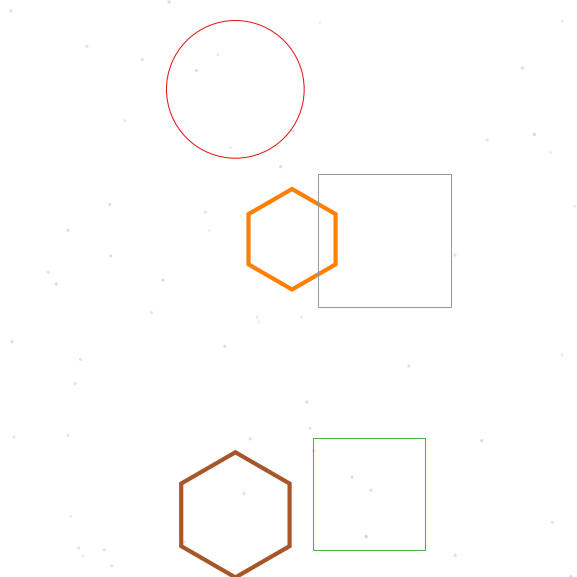[{"shape": "circle", "thickness": 0.5, "radius": 0.6, "center": [0.407, 0.844]}, {"shape": "square", "thickness": 0.5, "radius": 0.48, "center": [0.639, 0.144]}, {"shape": "hexagon", "thickness": 2, "radius": 0.44, "center": [0.506, 0.585]}, {"shape": "hexagon", "thickness": 2, "radius": 0.54, "center": [0.408, 0.108]}, {"shape": "square", "thickness": 0.5, "radius": 0.57, "center": [0.666, 0.583]}]